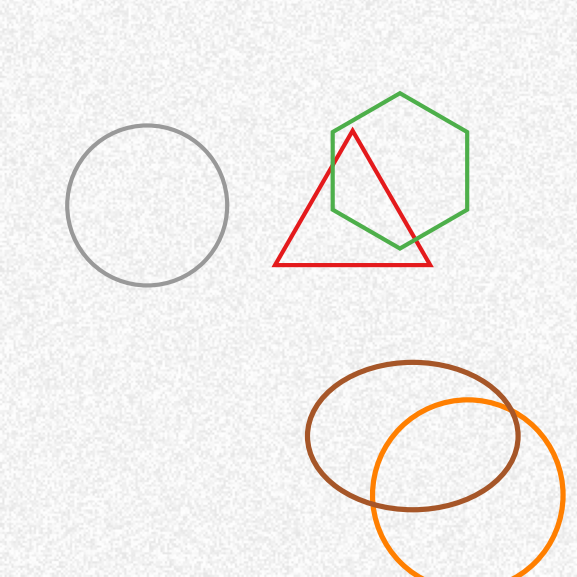[{"shape": "triangle", "thickness": 2, "radius": 0.78, "center": [0.611, 0.618]}, {"shape": "hexagon", "thickness": 2, "radius": 0.67, "center": [0.693, 0.703]}, {"shape": "circle", "thickness": 2.5, "radius": 0.82, "center": [0.81, 0.142]}, {"shape": "oval", "thickness": 2.5, "radius": 0.91, "center": [0.715, 0.244]}, {"shape": "circle", "thickness": 2, "radius": 0.69, "center": [0.255, 0.643]}]